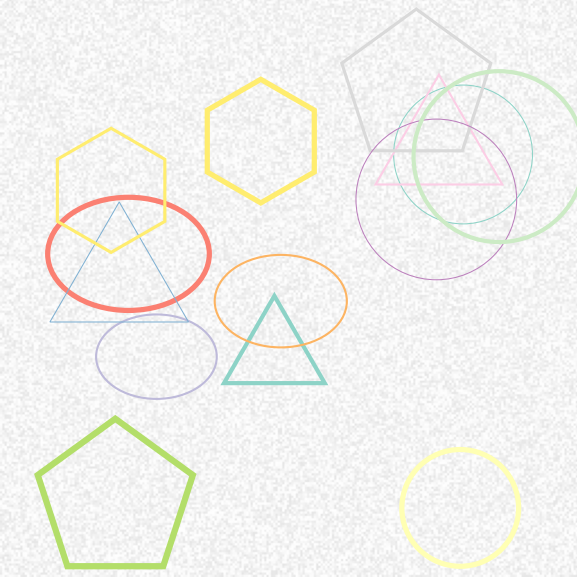[{"shape": "circle", "thickness": 0.5, "radius": 0.6, "center": [0.802, 0.732]}, {"shape": "triangle", "thickness": 2, "radius": 0.5, "center": [0.475, 0.386]}, {"shape": "circle", "thickness": 2.5, "radius": 0.51, "center": [0.797, 0.12]}, {"shape": "oval", "thickness": 1, "radius": 0.52, "center": [0.271, 0.382]}, {"shape": "oval", "thickness": 2.5, "radius": 0.7, "center": [0.223, 0.56]}, {"shape": "triangle", "thickness": 0.5, "radius": 0.69, "center": [0.206, 0.511]}, {"shape": "oval", "thickness": 1, "radius": 0.57, "center": [0.486, 0.478]}, {"shape": "pentagon", "thickness": 3, "radius": 0.71, "center": [0.2, 0.133]}, {"shape": "triangle", "thickness": 1, "radius": 0.63, "center": [0.76, 0.743]}, {"shape": "pentagon", "thickness": 1.5, "radius": 0.68, "center": [0.721, 0.848]}, {"shape": "circle", "thickness": 0.5, "radius": 0.7, "center": [0.756, 0.654]}, {"shape": "circle", "thickness": 2, "radius": 0.74, "center": [0.864, 0.728]}, {"shape": "hexagon", "thickness": 2.5, "radius": 0.53, "center": [0.452, 0.755]}, {"shape": "hexagon", "thickness": 1.5, "radius": 0.54, "center": [0.192, 0.67]}]